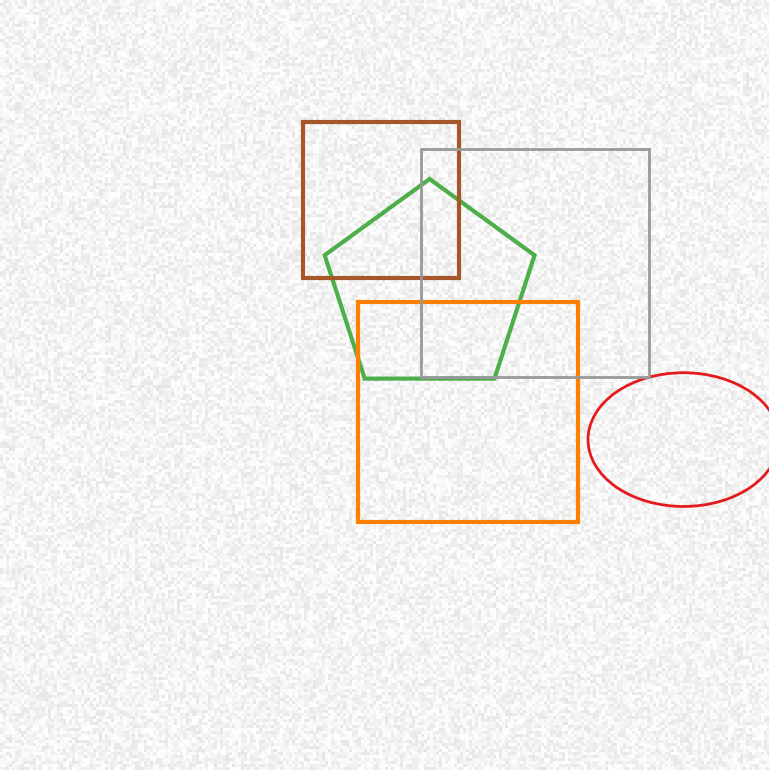[{"shape": "oval", "thickness": 1, "radius": 0.62, "center": [0.888, 0.429]}, {"shape": "pentagon", "thickness": 1.5, "radius": 0.72, "center": [0.558, 0.624]}, {"shape": "square", "thickness": 1.5, "radius": 0.72, "center": [0.608, 0.465]}, {"shape": "square", "thickness": 1.5, "radius": 0.51, "center": [0.495, 0.74]}, {"shape": "square", "thickness": 1, "radius": 0.74, "center": [0.695, 0.658]}]